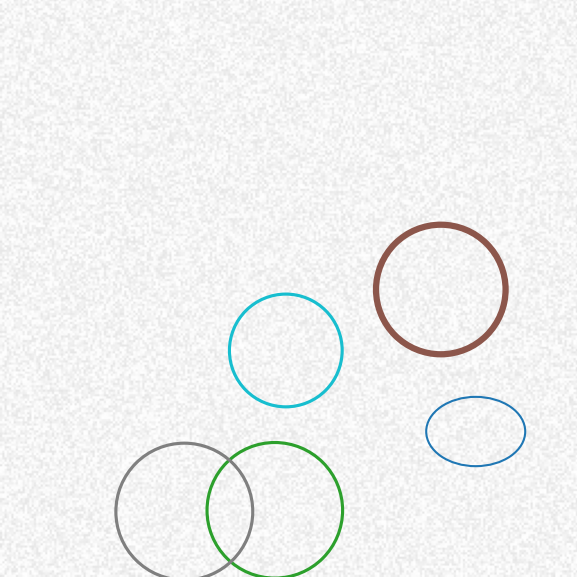[{"shape": "oval", "thickness": 1, "radius": 0.43, "center": [0.824, 0.252]}, {"shape": "circle", "thickness": 1.5, "radius": 0.59, "center": [0.476, 0.115]}, {"shape": "circle", "thickness": 3, "radius": 0.56, "center": [0.763, 0.498]}, {"shape": "circle", "thickness": 1.5, "radius": 0.59, "center": [0.319, 0.113]}, {"shape": "circle", "thickness": 1.5, "radius": 0.49, "center": [0.495, 0.392]}]